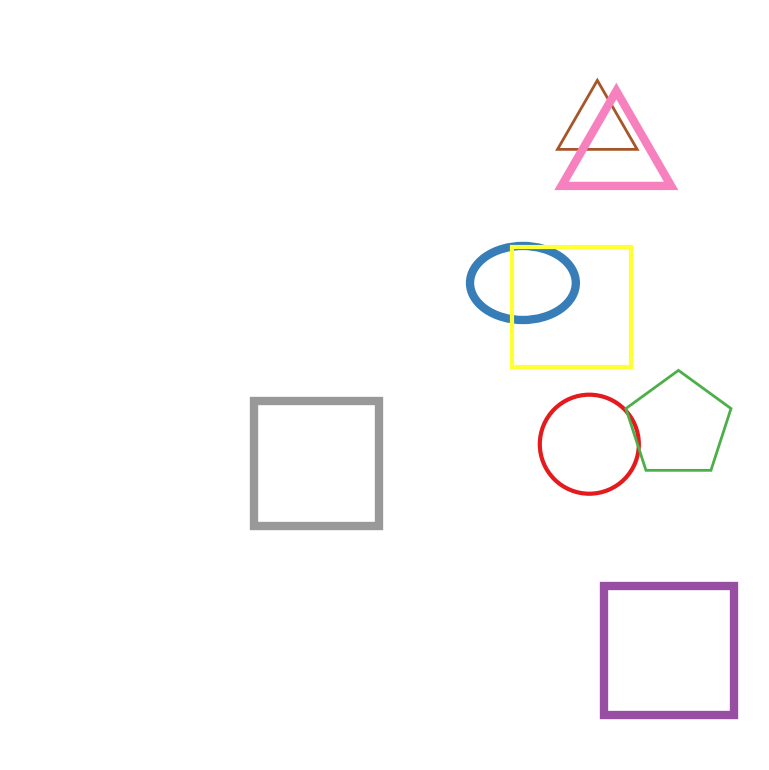[{"shape": "circle", "thickness": 1.5, "radius": 0.32, "center": [0.765, 0.423]}, {"shape": "oval", "thickness": 3, "radius": 0.34, "center": [0.679, 0.633]}, {"shape": "pentagon", "thickness": 1, "radius": 0.36, "center": [0.881, 0.447]}, {"shape": "square", "thickness": 3, "radius": 0.42, "center": [0.869, 0.155]}, {"shape": "square", "thickness": 1.5, "radius": 0.39, "center": [0.742, 0.602]}, {"shape": "triangle", "thickness": 1, "radius": 0.3, "center": [0.776, 0.836]}, {"shape": "triangle", "thickness": 3, "radius": 0.41, "center": [0.8, 0.8]}, {"shape": "square", "thickness": 3, "radius": 0.41, "center": [0.411, 0.398]}]